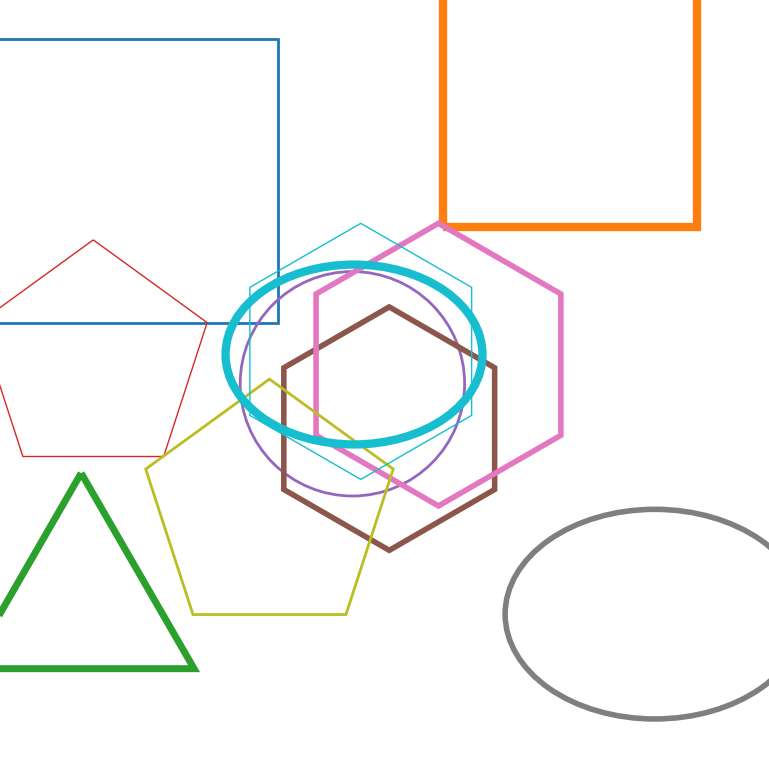[{"shape": "square", "thickness": 1, "radius": 0.92, "center": [0.177, 0.765]}, {"shape": "square", "thickness": 3, "radius": 0.82, "center": [0.741, 0.87]}, {"shape": "triangle", "thickness": 2.5, "radius": 0.85, "center": [0.105, 0.216]}, {"shape": "pentagon", "thickness": 0.5, "radius": 0.78, "center": [0.121, 0.533]}, {"shape": "circle", "thickness": 1, "radius": 0.73, "center": [0.458, 0.502]}, {"shape": "hexagon", "thickness": 2, "radius": 0.79, "center": [0.506, 0.443]}, {"shape": "hexagon", "thickness": 2, "radius": 0.92, "center": [0.569, 0.526]}, {"shape": "oval", "thickness": 2, "radius": 0.97, "center": [0.85, 0.202]}, {"shape": "pentagon", "thickness": 1, "radius": 0.85, "center": [0.35, 0.339]}, {"shape": "hexagon", "thickness": 0.5, "radius": 0.83, "center": [0.469, 0.544]}, {"shape": "oval", "thickness": 3, "radius": 0.83, "center": [0.46, 0.54]}]